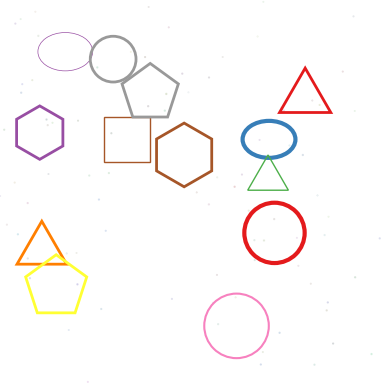[{"shape": "circle", "thickness": 3, "radius": 0.39, "center": [0.713, 0.395]}, {"shape": "triangle", "thickness": 2, "radius": 0.38, "center": [0.793, 0.746]}, {"shape": "oval", "thickness": 3, "radius": 0.34, "center": [0.699, 0.638]}, {"shape": "triangle", "thickness": 1, "radius": 0.3, "center": [0.696, 0.536]}, {"shape": "hexagon", "thickness": 2, "radius": 0.35, "center": [0.103, 0.656]}, {"shape": "oval", "thickness": 0.5, "radius": 0.36, "center": [0.17, 0.866]}, {"shape": "triangle", "thickness": 2, "radius": 0.37, "center": [0.109, 0.351]}, {"shape": "pentagon", "thickness": 2, "radius": 0.42, "center": [0.146, 0.255]}, {"shape": "square", "thickness": 1, "radius": 0.3, "center": [0.329, 0.638]}, {"shape": "hexagon", "thickness": 2, "radius": 0.41, "center": [0.478, 0.598]}, {"shape": "circle", "thickness": 1.5, "radius": 0.42, "center": [0.614, 0.154]}, {"shape": "pentagon", "thickness": 2, "radius": 0.38, "center": [0.39, 0.758]}, {"shape": "circle", "thickness": 2, "radius": 0.3, "center": [0.294, 0.846]}]